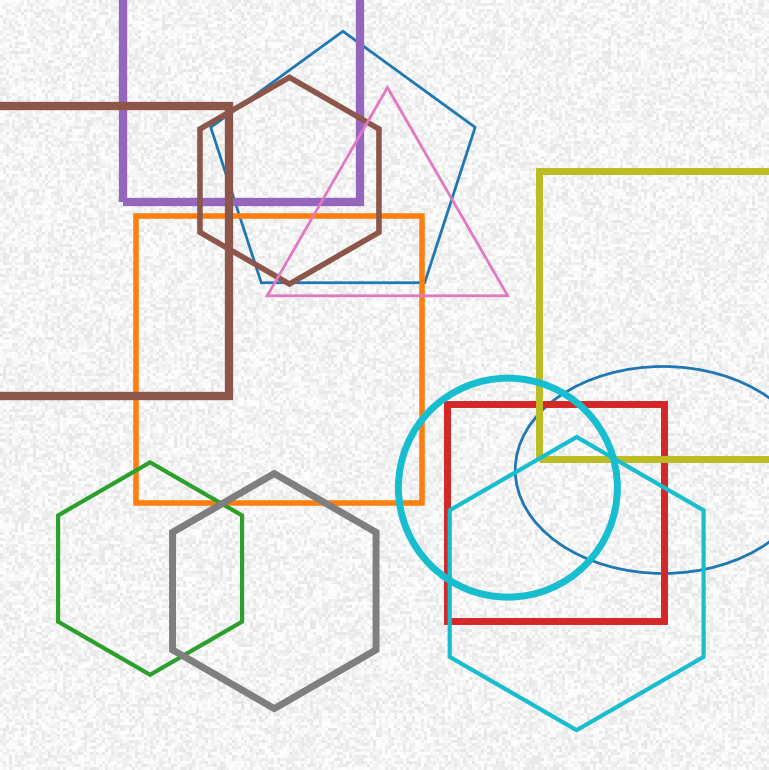[{"shape": "oval", "thickness": 1, "radius": 0.96, "center": [0.861, 0.39]}, {"shape": "pentagon", "thickness": 1, "radius": 0.9, "center": [0.445, 0.779]}, {"shape": "square", "thickness": 2, "radius": 0.93, "center": [0.363, 0.533]}, {"shape": "hexagon", "thickness": 1.5, "radius": 0.69, "center": [0.195, 0.262]}, {"shape": "square", "thickness": 2.5, "radius": 0.7, "center": [0.721, 0.335]}, {"shape": "square", "thickness": 3, "radius": 0.77, "center": [0.314, 0.891]}, {"shape": "hexagon", "thickness": 2, "radius": 0.67, "center": [0.376, 0.765]}, {"shape": "square", "thickness": 3, "radius": 0.94, "center": [0.11, 0.674]}, {"shape": "triangle", "thickness": 1, "radius": 0.9, "center": [0.503, 0.706]}, {"shape": "hexagon", "thickness": 2.5, "radius": 0.76, "center": [0.356, 0.232]}, {"shape": "square", "thickness": 2.5, "radius": 0.94, "center": [0.887, 0.591]}, {"shape": "hexagon", "thickness": 1.5, "radius": 0.95, "center": [0.749, 0.242]}, {"shape": "circle", "thickness": 2.5, "radius": 0.71, "center": [0.66, 0.367]}]